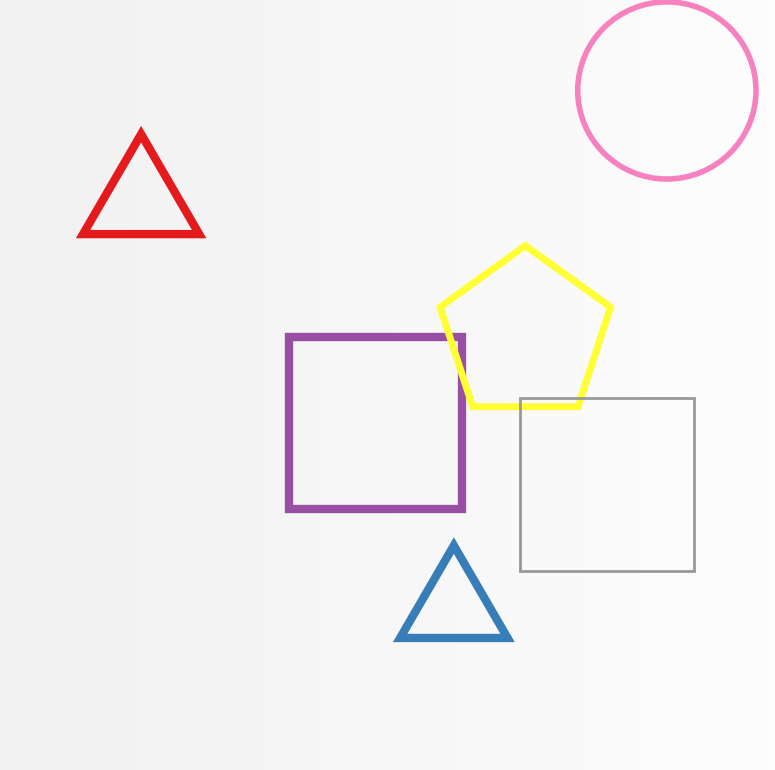[{"shape": "triangle", "thickness": 3, "radius": 0.43, "center": [0.182, 0.739]}, {"shape": "triangle", "thickness": 3, "radius": 0.4, "center": [0.586, 0.211]}, {"shape": "square", "thickness": 3, "radius": 0.56, "center": [0.485, 0.451]}, {"shape": "pentagon", "thickness": 2.5, "radius": 0.58, "center": [0.678, 0.565]}, {"shape": "circle", "thickness": 2, "radius": 0.58, "center": [0.86, 0.883]}, {"shape": "square", "thickness": 1, "radius": 0.56, "center": [0.783, 0.371]}]